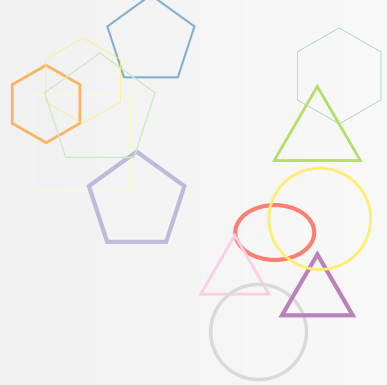[{"shape": "hexagon", "thickness": 0.5, "radius": 0.62, "center": [0.875, 0.803]}, {"shape": "square", "thickness": 0.5, "radius": 0.62, "center": [0.21, 0.628]}, {"shape": "pentagon", "thickness": 3, "radius": 0.65, "center": [0.353, 0.477]}, {"shape": "oval", "thickness": 3, "radius": 0.51, "center": [0.709, 0.396]}, {"shape": "pentagon", "thickness": 1.5, "radius": 0.59, "center": [0.389, 0.895]}, {"shape": "hexagon", "thickness": 2, "radius": 0.5, "center": [0.119, 0.73]}, {"shape": "triangle", "thickness": 2, "radius": 0.64, "center": [0.819, 0.647]}, {"shape": "triangle", "thickness": 2, "radius": 0.51, "center": [0.606, 0.287]}, {"shape": "circle", "thickness": 2.5, "radius": 0.62, "center": [0.667, 0.138]}, {"shape": "triangle", "thickness": 3, "radius": 0.53, "center": [0.819, 0.234]}, {"shape": "pentagon", "thickness": 1, "radius": 0.75, "center": [0.258, 0.712]}, {"shape": "hexagon", "thickness": 0.5, "radius": 0.56, "center": [0.214, 0.79]}, {"shape": "circle", "thickness": 2, "radius": 0.66, "center": [0.825, 0.432]}]